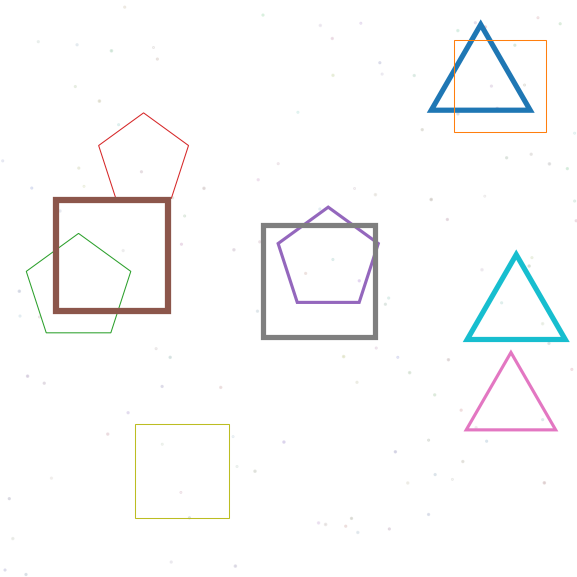[{"shape": "triangle", "thickness": 2.5, "radius": 0.49, "center": [0.832, 0.858]}, {"shape": "square", "thickness": 0.5, "radius": 0.4, "center": [0.866, 0.85]}, {"shape": "pentagon", "thickness": 0.5, "radius": 0.48, "center": [0.136, 0.5]}, {"shape": "pentagon", "thickness": 0.5, "radius": 0.41, "center": [0.249, 0.722]}, {"shape": "pentagon", "thickness": 1.5, "radius": 0.46, "center": [0.568, 0.549]}, {"shape": "square", "thickness": 3, "radius": 0.48, "center": [0.194, 0.557]}, {"shape": "triangle", "thickness": 1.5, "radius": 0.45, "center": [0.885, 0.299]}, {"shape": "square", "thickness": 2.5, "radius": 0.49, "center": [0.552, 0.512]}, {"shape": "square", "thickness": 0.5, "radius": 0.41, "center": [0.315, 0.183]}, {"shape": "triangle", "thickness": 2.5, "radius": 0.49, "center": [0.894, 0.46]}]